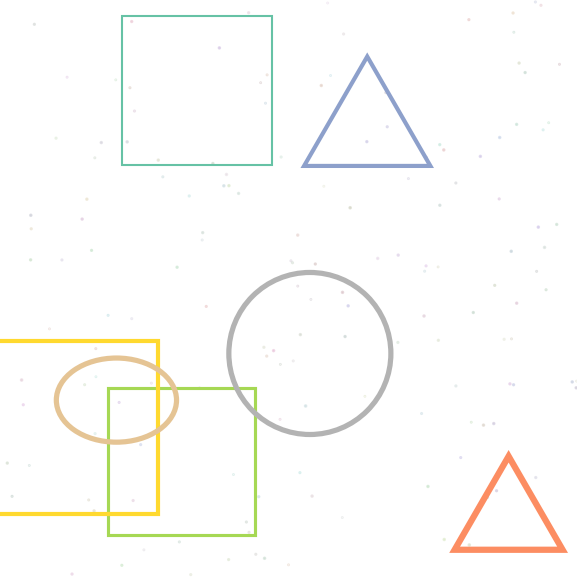[{"shape": "square", "thickness": 1, "radius": 0.65, "center": [0.341, 0.842]}, {"shape": "triangle", "thickness": 3, "radius": 0.54, "center": [0.881, 0.101]}, {"shape": "triangle", "thickness": 2, "radius": 0.63, "center": [0.636, 0.775]}, {"shape": "square", "thickness": 1.5, "radius": 0.64, "center": [0.314, 0.199]}, {"shape": "square", "thickness": 2, "radius": 0.75, "center": [0.124, 0.259]}, {"shape": "oval", "thickness": 2.5, "radius": 0.52, "center": [0.202, 0.306]}, {"shape": "circle", "thickness": 2.5, "radius": 0.7, "center": [0.537, 0.387]}]